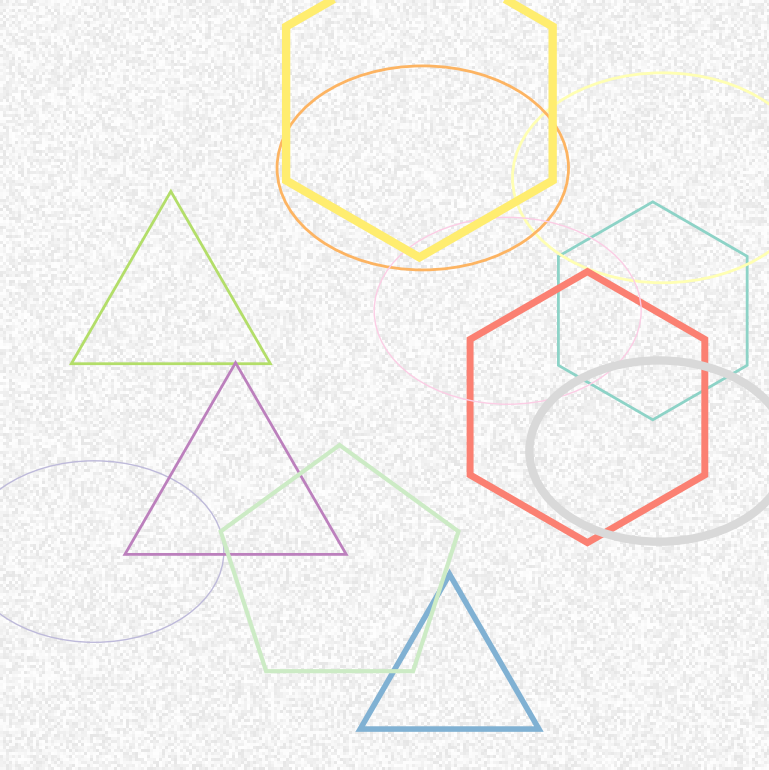[{"shape": "hexagon", "thickness": 1, "radius": 0.71, "center": [0.848, 0.596]}, {"shape": "oval", "thickness": 1, "radius": 0.97, "center": [0.86, 0.769]}, {"shape": "oval", "thickness": 0.5, "radius": 0.84, "center": [0.122, 0.284]}, {"shape": "hexagon", "thickness": 2.5, "radius": 0.88, "center": [0.763, 0.471]}, {"shape": "triangle", "thickness": 2, "radius": 0.67, "center": [0.584, 0.12]}, {"shape": "oval", "thickness": 1, "radius": 0.95, "center": [0.549, 0.782]}, {"shape": "triangle", "thickness": 1, "radius": 0.75, "center": [0.222, 0.602]}, {"shape": "oval", "thickness": 0.5, "radius": 0.87, "center": [0.659, 0.596]}, {"shape": "oval", "thickness": 3, "radius": 0.84, "center": [0.856, 0.414]}, {"shape": "triangle", "thickness": 1, "radius": 0.83, "center": [0.306, 0.363]}, {"shape": "pentagon", "thickness": 1.5, "radius": 0.81, "center": [0.441, 0.26]}, {"shape": "hexagon", "thickness": 3, "radius": 1.0, "center": [0.545, 0.866]}]